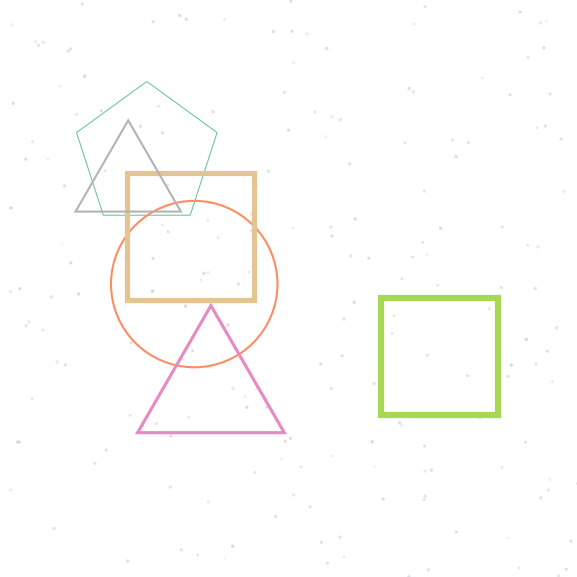[{"shape": "pentagon", "thickness": 0.5, "radius": 0.64, "center": [0.254, 0.73]}, {"shape": "circle", "thickness": 1, "radius": 0.72, "center": [0.336, 0.507]}, {"shape": "triangle", "thickness": 1.5, "radius": 0.73, "center": [0.365, 0.323]}, {"shape": "square", "thickness": 3, "radius": 0.51, "center": [0.761, 0.382]}, {"shape": "square", "thickness": 2.5, "radius": 0.55, "center": [0.329, 0.59]}, {"shape": "triangle", "thickness": 1, "radius": 0.53, "center": [0.222, 0.685]}]